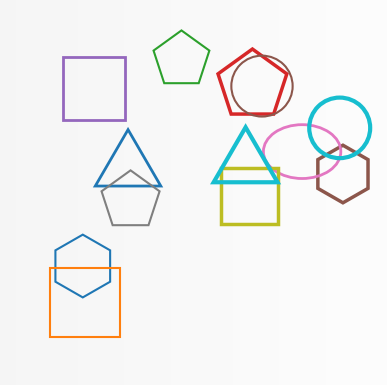[{"shape": "hexagon", "thickness": 1.5, "radius": 0.41, "center": [0.214, 0.309]}, {"shape": "triangle", "thickness": 2, "radius": 0.49, "center": [0.33, 0.566]}, {"shape": "square", "thickness": 1.5, "radius": 0.45, "center": [0.22, 0.215]}, {"shape": "pentagon", "thickness": 1.5, "radius": 0.38, "center": [0.468, 0.845]}, {"shape": "pentagon", "thickness": 2.5, "radius": 0.47, "center": [0.651, 0.779]}, {"shape": "square", "thickness": 2, "radius": 0.4, "center": [0.243, 0.77]}, {"shape": "circle", "thickness": 1.5, "radius": 0.4, "center": [0.676, 0.776]}, {"shape": "hexagon", "thickness": 2.5, "radius": 0.37, "center": [0.885, 0.548]}, {"shape": "oval", "thickness": 2, "radius": 0.5, "center": [0.78, 0.606]}, {"shape": "pentagon", "thickness": 1.5, "radius": 0.39, "center": [0.337, 0.479]}, {"shape": "square", "thickness": 2.5, "radius": 0.37, "center": [0.644, 0.491]}, {"shape": "circle", "thickness": 3, "radius": 0.39, "center": [0.877, 0.668]}, {"shape": "triangle", "thickness": 3, "radius": 0.48, "center": [0.634, 0.574]}]